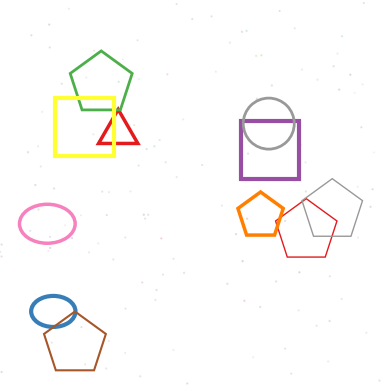[{"shape": "triangle", "thickness": 2.5, "radius": 0.29, "center": [0.307, 0.657]}, {"shape": "pentagon", "thickness": 1, "radius": 0.42, "center": [0.795, 0.4]}, {"shape": "oval", "thickness": 3, "radius": 0.29, "center": [0.138, 0.191]}, {"shape": "pentagon", "thickness": 2, "radius": 0.42, "center": [0.263, 0.783]}, {"shape": "square", "thickness": 3, "radius": 0.38, "center": [0.7, 0.609]}, {"shape": "pentagon", "thickness": 2.5, "radius": 0.31, "center": [0.677, 0.439]}, {"shape": "square", "thickness": 3, "radius": 0.38, "center": [0.219, 0.67]}, {"shape": "pentagon", "thickness": 1.5, "radius": 0.42, "center": [0.195, 0.106]}, {"shape": "oval", "thickness": 2.5, "radius": 0.36, "center": [0.123, 0.419]}, {"shape": "pentagon", "thickness": 1, "radius": 0.41, "center": [0.863, 0.453]}, {"shape": "circle", "thickness": 2, "radius": 0.33, "center": [0.698, 0.679]}]